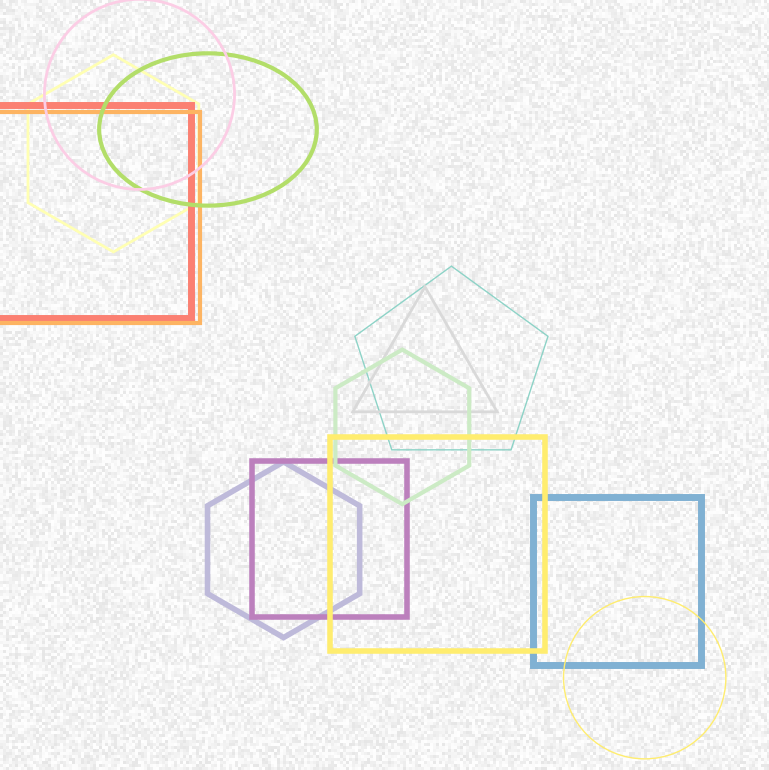[{"shape": "pentagon", "thickness": 0.5, "radius": 0.66, "center": [0.586, 0.522]}, {"shape": "hexagon", "thickness": 1, "radius": 0.64, "center": [0.147, 0.801]}, {"shape": "hexagon", "thickness": 2, "radius": 0.57, "center": [0.368, 0.286]}, {"shape": "square", "thickness": 2.5, "radius": 0.69, "center": [0.109, 0.726]}, {"shape": "square", "thickness": 2.5, "radius": 0.54, "center": [0.801, 0.245]}, {"shape": "square", "thickness": 1.5, "radius": 0.69, "center": [0.122, 0.717]}, {"shape": "oval", "thickness": 1.5, "radius": 0.71, "center": [0.27, 0.832]}, {"shape": "circle", "thickness": 1, "radius": 0.62, "center": [0.181, 0.877]}, {"shape": "triangle", "thickness": 1, "radius": 0.54, "center": [0.552, 0.519]}, {"shape": "square", "thickness": 2, "radius": 0.5, "center": [0.428, 0.3]}, {"shape": "hexagon", "thickness": 1.5, "radius": 0.5, "center": [0.522, 0.446]}, {"shape": "square", "thickness": 2, "radius": 0.7, "center": [0.568, 0.293]}, {"shape": "circle", "thickness": 0.5, "radius": 0.53, "center": [0.837, 0.12]}]